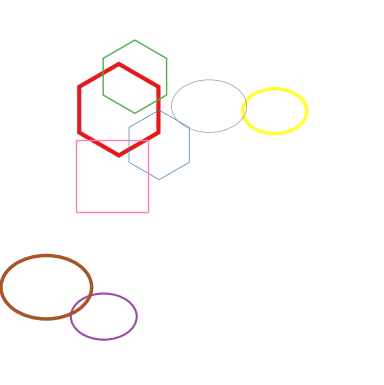[{"shape": "hexagon", "thickness": 3, "radius": 0.59, "center": [0.309, 0.715]}, {"shape": "hexagon", "thickness": 0.5, "radius": 0.45, "center": [0.413, 0.624]}, {"shape": "hexagon", "thickness": 1, "radius": 0.48, "center": [0.35, 0.801]}, {"shape": "oval", "thickness": 1.5, "radius": 0.43, "center": [0.27, 0.178]}, {"shape": "oval", "thickness": 2.5, "radius": 0.42, "center": [0.714, 0.711]}, {"shape": "oval", "thickness": 2.5, "radius": 0.59, "center": [0.12, 0.254]}, {"shape": "square", "thickness": 1, "radius": 0.47, "center": [0.29, 0.543]}, {"shape": "oval", "thickness": 0.5, "radius": 0.49, "center": [0.543, 0.724]}]